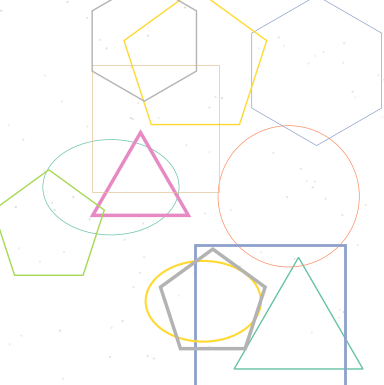[{"shape": "oval", "thickness": 0.5, "radius": 0.88, "center": [0.288, 0.514]}, {"shape": "triangle", "thickness": 1, "radius": 0.97, "center": [0.775, 0.138]}, {"shape": "circle", "thickness": 0.5, "radius": 0.92, "center": [0.75, 0.49]}, {"shape": "square", "thickness": 2, "radius": 0.98, "center": [0.701, 0.168]}, {"shape": "hexagon", "thickness": 0.5, "radius": 0.97, "center": [0.823, 0.817]}, {"shape": "triangle", "thickness": 2.5, "radius": 0.72, "center": [0.365, 0.512]}, {"shape": "pentagon", "thickness": 1, "radius": 0.76, "center": [0.127, 0.408]}, {"shape": "pentagon", "thickness": 1, "radius": 0.97, "center": [0.507, 0.834]}, {"shape": "oval", "thickness": 1.5, "radius": 0.75, "center": [0.528, 0.218]}, {"shape": "square", "thickness": 0.5, "radius": 0.83, "center": [0.404, 0.666]}, {"shape": "pentagon", "thickness": 2.5, "radius": 0.71, "center": [0.553, 0.21]}, {"shape": "hexagon", "thickness": 1, "radius": 0.78, "center": [0.375, 0.894]}]